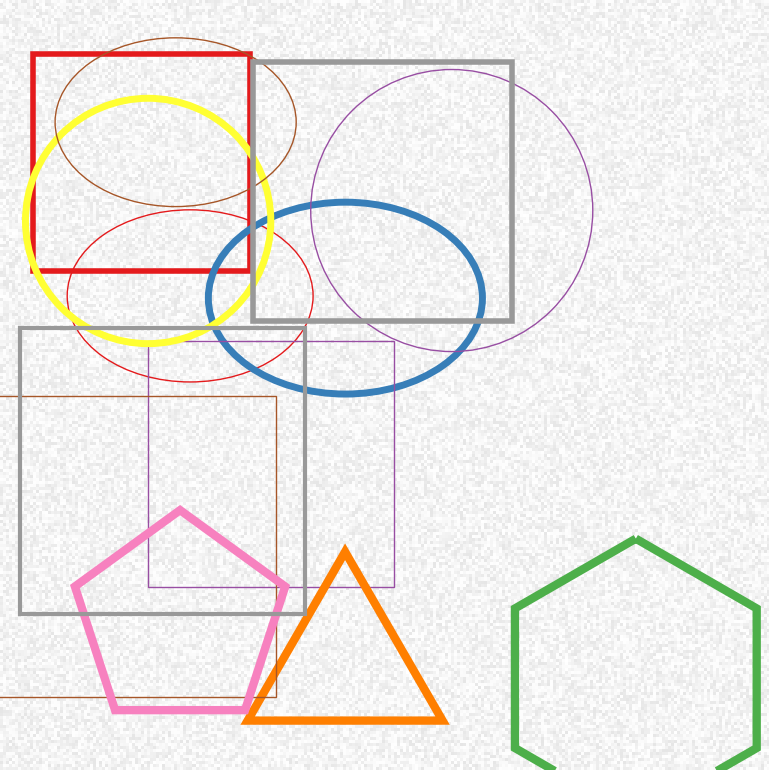[{"shape": "oval", "thickness": 0.5, "radius": 0.8, "center": [0.247, 0.616]}, {"shape": "square", "thickness": 2, "radius": 0.71, "center": [0.184, 0.789]}, {"shape": "oval", "thickness": 2.5, "radius": 0.89, "center": [0.449, 0.613]}, {"shape": "hexagon", "thickness": 3, "radius": 0.91, "center": [0.826, 0.119]}, {"shape": "square", "thickness": 0.5, "radius": 0.8, "center": [0.351, 0.398]}, {"shape": "circle", "thickness": 0.5, "radius": 0.92, "center": [0.587, 0.727]}, {"shape": "triangle", "thickness": 3, "radius": 0.73, "center": [0.448, 0.137]}, {"shape": "circle", "thickness": 2.5, "radius": 0.8, "center": [0.192, 0.713]}, {"shape": "square", "thickness": 0.5, "radius": 0.98, "center": [0.163, 0.29]}, {"shape": "oval", "thickness": 0.5, "radius": 0.78, "center": [0.228, 0.841]}, {"shape": "pentagon", "thickness": 3, "radius": 0.72, "center": [0.234, 0.194]}, {"shape": "square", "thickness": 2, "radius": 0.84, "center": [0.497, 0.751]}, {"shape": "square", "thickness": 1.5, "radius": 0.93, "center": [0.211, 0.389]}]